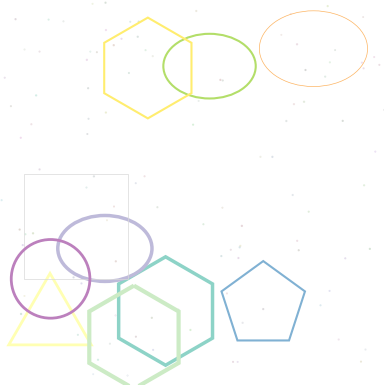[{"shape": "hexagon", "thickness": 2.5, "radius": 0.7, "center": [0.43, 0.192]}, {"shape": "triangle", "thickness": 2, "radius": 0.62, "center": [0.13, 0.166]}, {"shape": "oval", "thickness": 2.5, "radius": 0.61, "center": [0.272, 0.355]}, {"shape": "pentagon", "thickness": 1.5, "radius": 0.57, "center": [0.684, 0.208]}, {"shape": "oval", "thickness": 0.5, "radius": 0.7, "center": [0.814, 0.874]}, {"shape": "oval", "thickness": 1.5, "radius": 0.6, "center": [0.544, 0.828]}, {"shape": "square", "thickness": 0.5, "radius": 0.68, "center": [0.198, 0.411]}, {"shape": "circle", "thickness": 2, "radius": 0.51, "center": [0.131, 0.276]}, {"shape": "hexagon", "thickness": 3, "radius": 0.67, "center": [0.348, 0.124]}, {"shape": "hexagon", "thickness": 1.5, "radius": 0.65, "center": [0.384, 0.823]}]